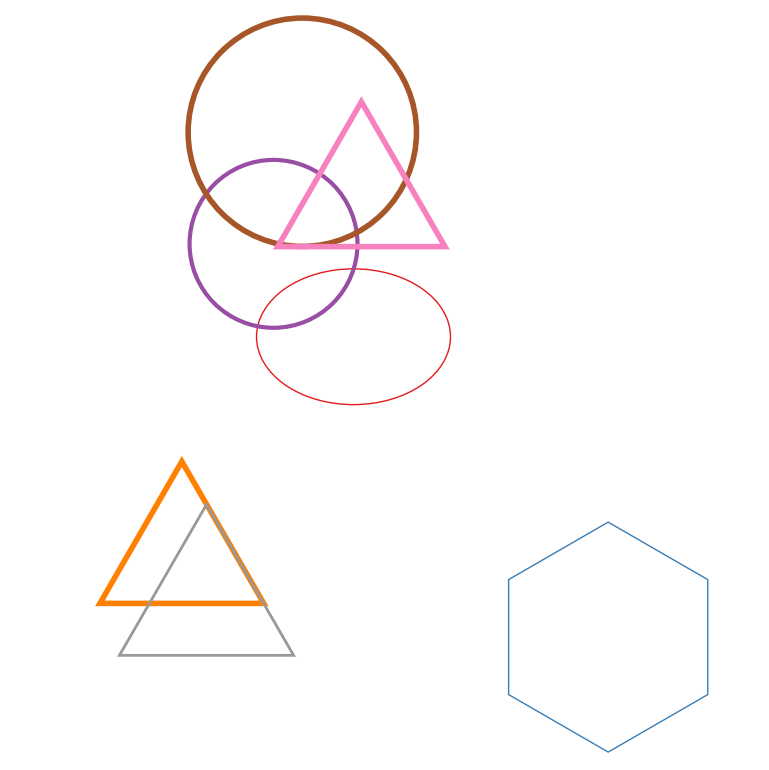[{"shape": "oval", "thickness": 0.5, "radius": 0.63, "center": [0.459, 0.563]}, {"shape": "hexagon", "thickness": 0.5, "radius": 0.75, "center": [0.79, 0.173]}, {"shape": "circle", "thickness": 1.5, "radius": 0.55, "center": [0.355, 0.683]}, {"shape": "triangle", "thickness": 2, "radius": 0.61, "center": [0.236, 0.278]}, {"shape": "circle", "thickness": 2, "radius": 0.74, "center": [0.393, 0.828]}, {"shape": "triangle", "thickness": 2, "radius": 0.63, "center": [0.469, 0.742]}, {"shape": "triangle", "thickness": 1, "radius": 0.65, "center": [0.268, 0.214]}]